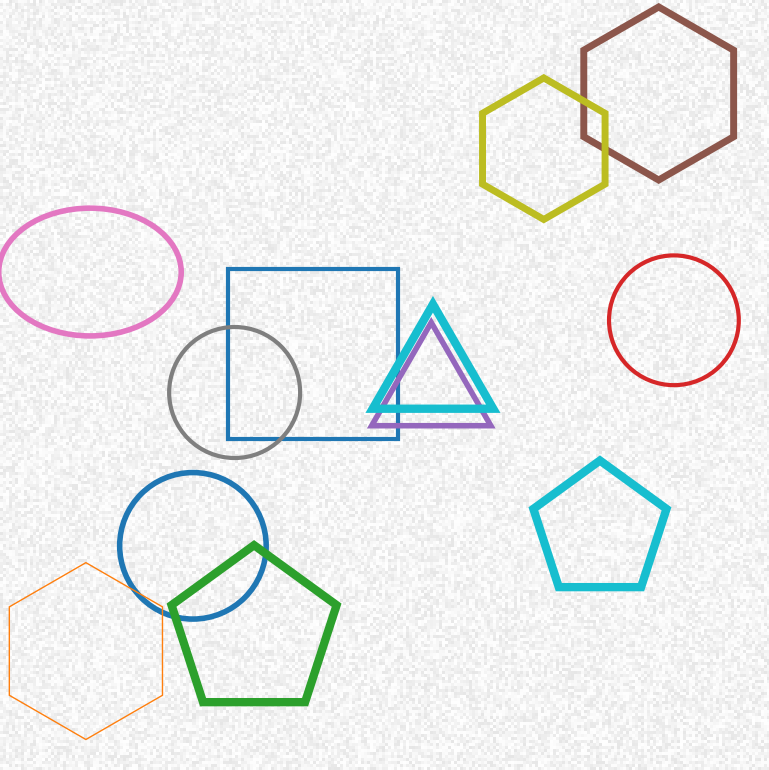[{"shape": "square", "thickness": 1.5, "radius": 0.55, "center": [0.407, 0.541]}, {"shape": "circle", "thickness": 2, "radius": 0.48, "center": [0.251, 0.291]}, {"shape": "hexagon", "thickness": 0.5, "radius": 0.57, "center": [0.112, 0.154]}, {"shape": "pentagon", "thickness": 3, "radius": 0.56, "center": [0.33, 0.179]}, {"shape": "circle", "thickness": 1.5, "radius": 0.42, "center": [0.875, 0.584]}, {"shape": "triangle", "thickness": 2, "radius": 0.45, "center": [0.56, 0.492]}, {"shape": "hexagon", "thickness": 2.5, "radius": 0.56, "center": [0.855, 0.879]}, {"shape": "oval", "thickness": 2, "radius": 0.59, "center": [0.117, 0.647]}, {"shape": "circle", "thickness": 1.5, "radius": 0.43, "center": [0.305, 0.49]}, {"shape": "hexagon", "thickness": 2.5, "radius": 0.46, "center": [0.706, 0.807]}, {"shape": "pentagon", "thickness": 3, "radius": 0.45, "center": [0.779, 0.311]}, {"shape": "triangle", "thickness": 3, "radius": 0.45, "center": [0.562, 0.514]}]